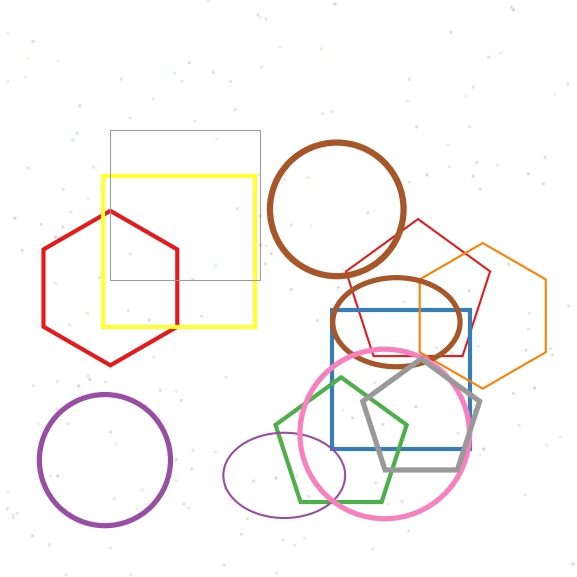[{"shape": "pentagon", "thickness": 1, "radius": 0.66, "center": [0.724, 0.489]}, {"shape": "hexagon", "thickness": 2, "radius": 0.67, "center": [0.191, 0.5]}, {"shape": "square", "thickness": 2, "radius": 0.6, "center": [0.694, 0.342]}, {"shape": "pentagon", "thickness": 2, "radius": 0.6, "center": [0.591, 0.226]}, {"shape": "circle", "thickness": 2.5, "radius": 0.57, "center": [0.182, 0.202]}, {"shape": "oval", "thickness": 1, "radius": 0.53, "center": [0.492, 0.176]}, {"shape": "hexagon", "thickness": 1, "radius": 0.63, "center": [0.836, 0.452]}, {"shape": "square", "thickness": 2, "radius": 0.66, "center": [0.31, 0.563]}, {"shape": "circle", "thickness": 3, "radius": 0.58, "center": [0.583, 0.637]}, {"shape": "oval", "thickness": 2.5, "radius": 0.55, "center": [0.686, 0.441]}, {"shape": "circle", "thickness": 2.5, "radius": 0.73, "center": [0.666, 0.248]}, {"shape": "square", "thickness": 0.5, "radius": 0.65, "center": [0.32, 0.644]}, {"shape": "pentagon", "thickness": 2.5, "radius": 0.53, "center": [0.729, 0.271]}]